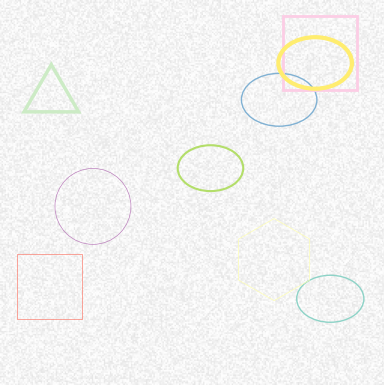[{"shape": "oval", "thickness": 1, "radius": 0.44, "center": [0.858, 0.224]}, {"shape": "hexagon", "thickness": 0.5, "radius": 0.53, "center": [0.712, 0.326]}, {"shape": "square", "thickness": 0.5, "radius": 0.42, "center": [0.128, 0.256]}, {"shape": "oval", "thickness": 1, "radius": 0.49, "center": [0.725, 0.741]}, {"shape": "oval", "thickness": 1.5, "radius": 0.43, "center": [0.547, 0.563]}, {"shape": "square", "thickness": 2, "radius": 0.49, "center": [0.831, 0.862]}, {"shape": "circle", "thickness": 0.5, "radius": 0.49, "center": [0.241, 0.464]}, {"shape": "triangle", "thickness": 2.5, "radius": 0.41, "center": [0.133, 0.75]}, {"shape": "oval", "thickness": 3, "radius": 0.48, "center": [0.819, 0.837]}]